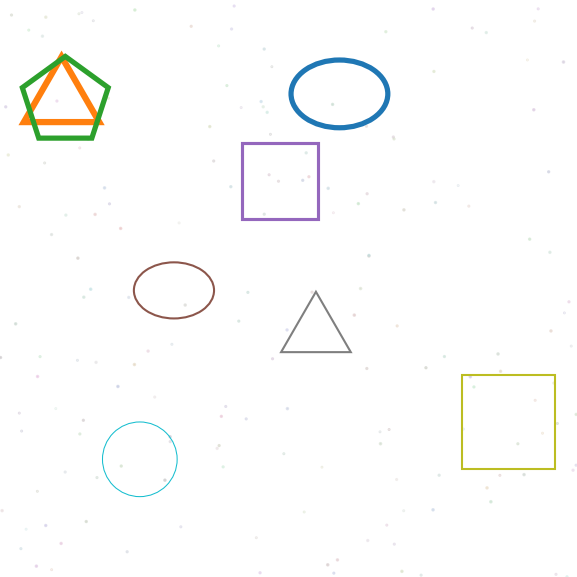[{"shape": "oval", "thickness": 2.5, "radius": 0.42, "center": [0.588, 0.837]}, {"shape": "triangle", "thickness": 3, "radius": 0.38, "center": [0.107, 0.825]}, {"shape": "pentagon", "thickness": 2.5, "radius": 0.39, "center": [0.113, 0.823]}, {"shape": "square", "thickness": 1.5, "radius": 0.33, "center": [0.484, 0.686]}, {"shape": "oval", "thickness": 1, "radius": 0.35, "center": [0.301, 0.496]}, {"shape": "triangle", "thickness": 1, "radius": 0.35, "center": [0.547, 0.424]}, {"shape": "square", "thickness": 1, "radius": 0.41, "center": [0.88, 0.268]}, {"shape": "circle", "thickness": 0.5, "radius": 0.32, "center": [0.242, 0.204]}]